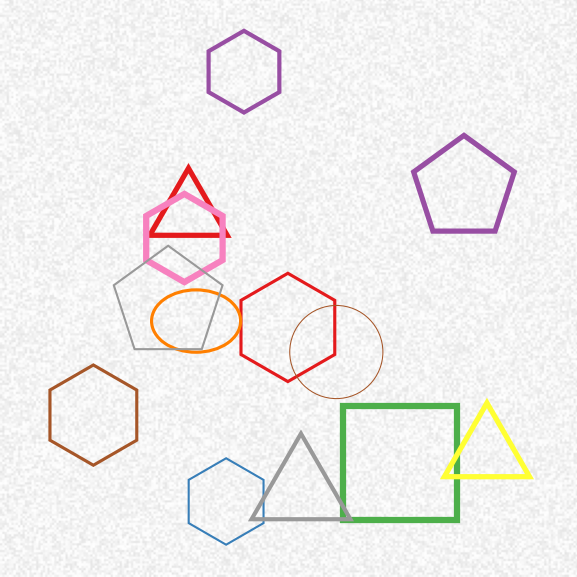[{"shape": "hexagon", "thickness": 1.5, "radius": 0.47, "center": [0.498, 0.432]}, {"shape": "triangle", "thickness": 2.5, "radius": 0.39, "center": [0.326, 0.63]}, {"shape": "hexagon", "thickness": 1, "radius": 0.37, "center": [0.392, 0.131]}, {"shape": "square", "thickness": 3, "radius": 0.49, "center": [0.693, 0.197]}, {"shape": "pentagon", "thickness": 2.5, "radius": 0.46, "center": [0.803, 0.673]}, {"shape": "hexagon", "thickness": 2, "radius": 0.35, "center": [0.422, 0.875]}, {"shape": "oval", "thickness": 1.5, "radius": 0.39, "center": [0.34, 0.443]}, {"shape": "triangle", "thickness": 2.5, "radius": 0.43, "center": [0.843, 0.216]}, {"shape": "hexagon", "thickness": 1.5, "radius": 0.43, "center": [0.162, 0.28]}, {"shape": "circle", "thickness": 0.5, "radius": 0.4, "center": [0.582, 0.39]}, {"shape": "hexagon", "thickness": 3, "radius": 0.38, "center": [0.319, 0.587]}, {"shape": "triangle", "thickness": 2, "radius": 0.49, "center": [0.521, 0.149]}, {"shape": "pentagon", "thickness": 1, "radius": 0.5, "center": [0.291, 0.475]}]